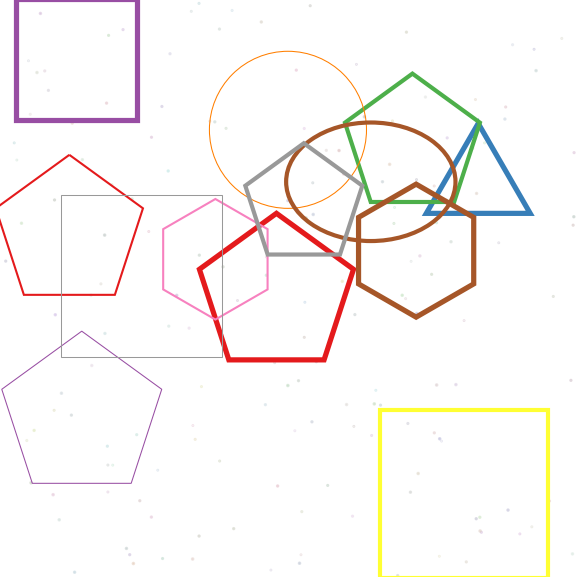[{"shape": "pentagon", "thickness": 2.5, "radius": 0.7, "center": [0.479, 0.489]}, {"shape": "pentagon", "thickness": 1, "radius": 0.67, "center": [0.12, 0.597]}, {"shape": "triangle", "thickness": 2.5, "radius": 0.52, "center": [0.828, 0.682]}, {"shape": "pentagon", "thickness": 2, "radius": 0.61, "center": [0.714, 0.749]}, {"shape": "square", "thickness": 2.5, "radius": 0.52, "center": [0.132, 0.895]}, {"shape": "pentagon", "thickness": 0.5, "radius": 0.73, "center": [0.142, 0.28]}, {"shape": "circle", "thickness": 0.5, "radius": 0.68, "center": [0.499, 0.774]}, {"shape": "square", "thickness": 2, "radius": 0.73, "center": [0.803, 0.144]}, {"shape": "hexagon", "thickness": 2.5, "radius": 0.58, "center": [0.721, 0.565]}, {"shape": "oval", "thickness": 2, "radius": 0.73, "center": [0.642, 0.684]}, {"shape": "hexagon", "thickness": 1, "radius": 0.52, "center": [0.373, 0.55]}, {"shape": "square", "thickness": 0.5, "radius": 0.7, "center": [0.245, 0.521]}, {"shape": "pentagon", "thickness": 2, "radius": 0.53, "center": [0.526, 0.645]}]